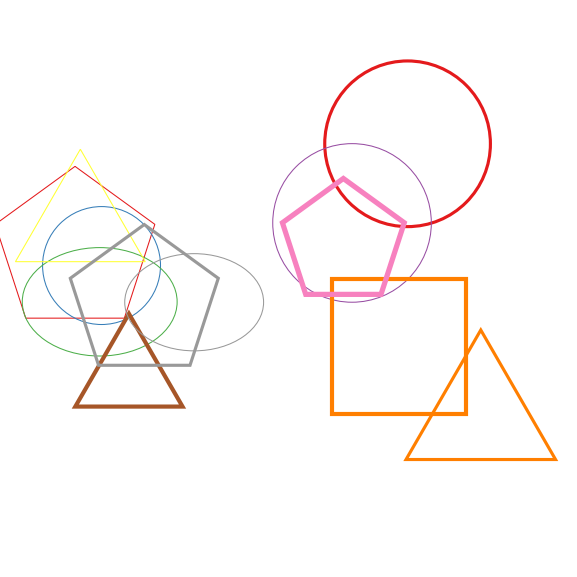[{"shape": "pentagon", "thickness": 0.5, "radius": 0.73, "center": [0.13, 0.566]}, {"shape": "circle", "thickness": 1.5, "radius": 0.72, "center": [0.706, 0.75]}, {"shape": "circle", "thickness": 0.5, "radius": 0.51, "center": [0.176, 0.539]}, {"shape": "oval", "thickness": 0.5, "radius": 0.67, "center": [0.173, 0.477]}, {"shape": "circle", "thickness": 0.5, "radius": 0.69, "center": [0.61, 0.613]}, {"shape": "square", "thickness": 2, "radius": 0.58, "center": [0.691, 0.399]}, {"shape": "triangle", "thickness": 1.5, "radius": 0.75, "center": [0.833, 0.278]}, {"shape": "triangle", "thickness": 0.5, "radius": 0.65, "center": [0.139, 0.611]}, {"shape": "triangle", "thickness": 2, "radius": 0.54, "center": [0.223, 0.349]}, {"shape": "pentagon", "thickness": 2.5, "radius": 0.55, "center": [0.595, 0.579]}, {"shape": "oval", "thickness": 0.5, "radius": 0.6, "center": [0.336, 0.476]}, {"shape": "pentagon", "thickness": 1.5, "radius": 0.67, "center": [0.25, 0.476]}]